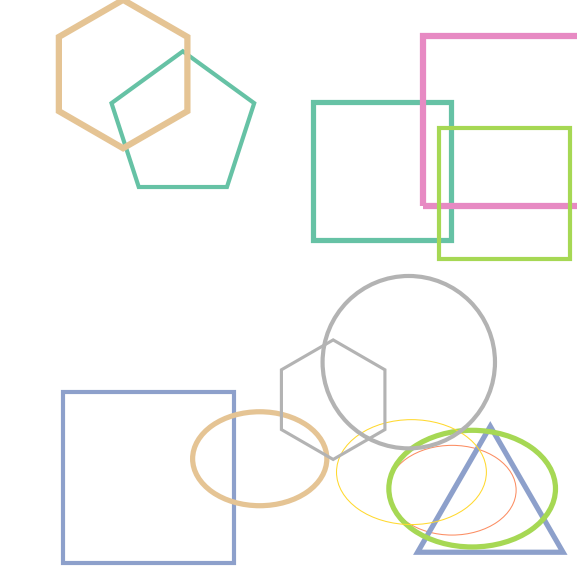[{"shape": "pentagon", "thickness": 2, "radius": 0.65, "center": [0.317, 0.78]}, {"shape": "square", "thickness": 2.5, "radius": 0.6, "center": [0.661, 0.702]}, {"shape": "oval", "thickness": 0.5, "radius": 0.55, "center": [0.783, 0.15]}, {"shape": "square", "thickness": 2, "radius": 0.74, "center": [0.257, 0.173]}, {"shape": "triangle", "thickness": 2.5, "radius": 0.73, "center": [0.849, 0.116]}, {"shape": "square", "thickness": 3, "radius": 0.74, "center": [0.881, 0.79]}, {"shape": "square", "thickness": 2, "radius": 0.57, "center": [0.874, 0.664]}, {"shape": "oval", "thickness": 2.5, "radius": 0.72, "center": [0.818, 0.153]}, {"shape": "oval", "thickness": 0.5, "radius": 0.65, "center": [0.712, 0.182]}, {"shape": "hexagon", "thickness": 3, "radius": 0.64, "center": [0.213, 0.871]}, {"shape": "oval", "thickness": 2.5, "radius": 0.58, "center": [0.45, 0.205]}, {"shape": "circle", "thickness": 2, "radius": 0.75, "center": [0.708, 0.372]}, {"shape": "hexagon", "thickness": 1.5, "radius": 0.52, "center": [0.577, 0.307]}]